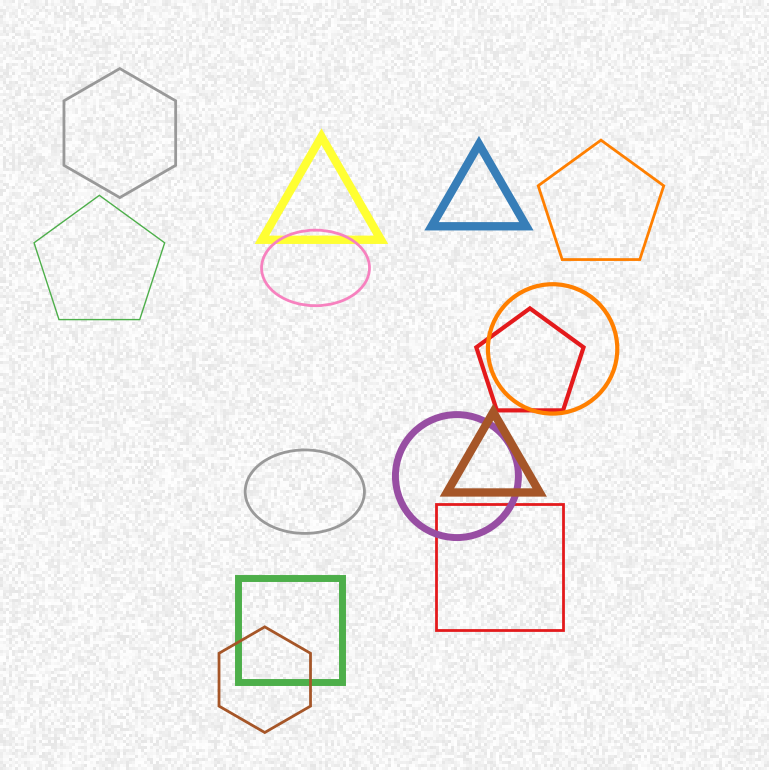[{"shape": "pentagon", "thickness": 1.5, "radius": 0.37, "center": [0.688, 0.526]}, {"shape": "square", "thickness": 1, "radius": 0.41, "center": [0.648, 0.264]}, {"shape": "triangle", "thickness": 3, "radius": 0.36, "center": [0.622, 0.742]}, {"shape": "pentagon", "thickness": 0.5, "radius": 0.45, "center": [0.129, 0.657]}, {"shape": "square", "thickness": 2.5, "radius": 0.34, "center": [0.376, 0.182]}, {"shape": "circle", "thickness": 2.5, "radius": 0.4, "center": [0.593, 0.382]}, {"shape": "circle", "thickness": 1.5, "radius": 0.42, "center": [0.718, 0.547]}, {"shape": "pentagon", "thickness": 1, "radius": 0.43, "center": [0.78, 0.732]}, {"shape": "triangle", "thickness": 3, "radius": 0.45, "center": [0.417, 0.733]}, {"shape": "triangle", "thickness": 3, "radius": 0.35, "center": [0.641, 0.395]}, {"shape": "hexagon", "thickness": 1, "radius": 0.34, "center": [0.344, 0.117]}, {"shape": "oval", "thickness": 1, "radius": 0.35, "center": [0.41, 0.652]}, {"shape": "hexagon", "thickness": 1, "radius": 0.42, "center": [0.156, 0.827]}, {"shape": "oval", "thickness": 1, "radius": 0.39, "center": [0.396, 0.361]}]